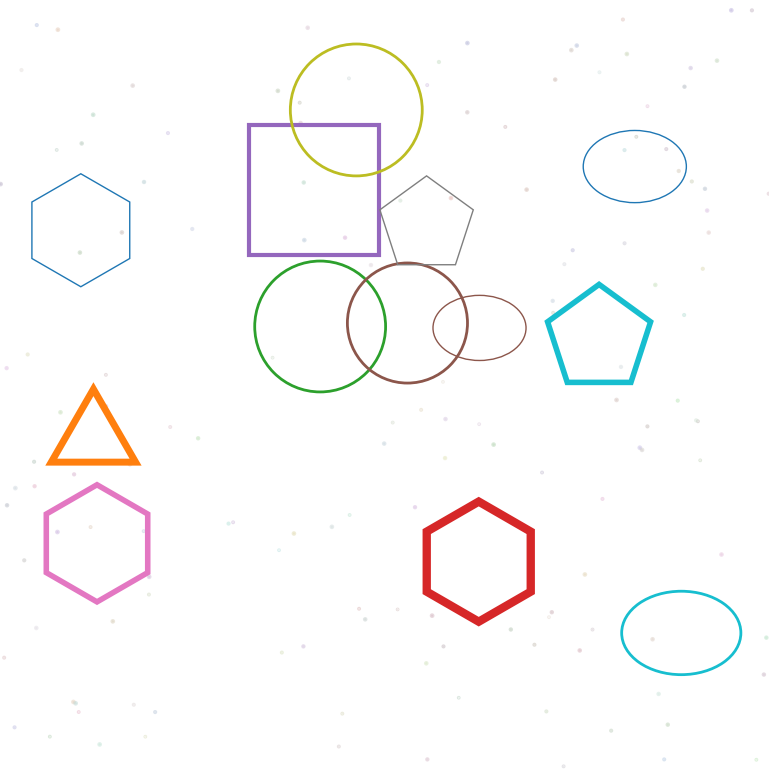[{"shape": "oval", "thickness": 0.5, "radius": 0.33, "center": [0.824, 0.784]}, {"shape": "hexagon", "thickness": 0.5, "radius": 0.37, "center": [0.105, 0.701]}, {"shape": "triangle", "thickness": 2.5, "radius": 0.32, "center": [0.121, 0.431]}, {"shape": "circle", "thickness": 1, "radius": 0.42, "center": [0.416, 0.576]}, {"shape": "hexagon", "thickness": 3, "radius": 0.39, "center": [0.622, 0.271]}, {"shape": "square", "thickness": 1.5, "radius": 0.42, "center": [0.407, 0.753]}, {"shape": "circle", "thickness": 1, "radius": 0.39, "center": [0.529, 0.581]}, {"shape": "oval", "thickness": 0.5, "radius": 0.3, "center": [0.623, 0.574]}, {"shape": "hexagon", "thickness": 2, "radius": 0.38, "center": [0.126, 0.294]}, {"shape": "pentagon", "thickness": 0.5, "radius": 0.32, "center": [0.554, 0.708]}, {"shape": "circle", "thickness": 1, "radius": 0.43, "center": [0.463, 0.857]}, {"shape": "oval", "thickness": 1, "radius": 0.39, "center": [0.885, 0.178]}, {"shape": "pentagon", "thickness": 2, "radius": 0.35, "center": [0.778, 0.56]}]